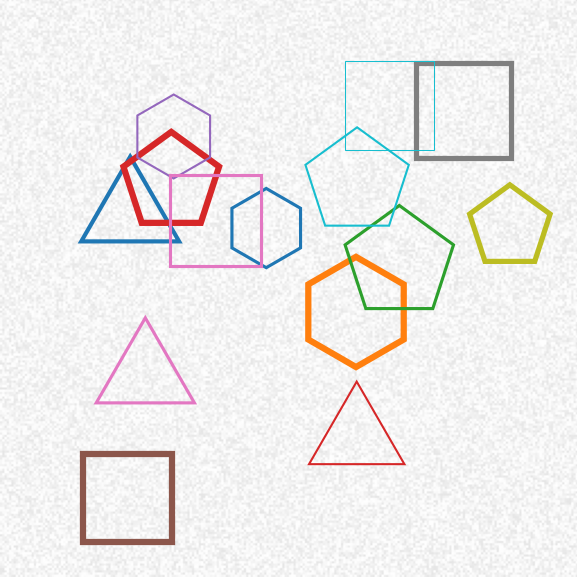[{"shape": "hexagon", "thickness": 1.5, "radius": 0.34, "center": [0.461, 0.604]}, {"shape": "triangle", "thickness": 2, "radius": 0.49, "center": [0.225, 0.63]}, {"shape": "hexagon", "thickness": 3, "radius": 0.48, "center": [0.616, 0.459]}, {"shape": "pentagon", "thickness": 1.5, "radius": 0.49, "center": [0.691, 0.545]}, {"shape": "pentagon", "thickness": 3, "radius": 0.44, "center": [0.297, 0.684]}, {"shape": "triangle", "thickness": 1, "radius": 0.48, "center": [0.618, 0.243]}, {"shape": "hexagon", "thickness": 1, "radius": 0.36, "center": [0.301, 0.763]}, {"shape": "square", "thickness": 3, "radius": 0.38, "center": [0.221, 0.137]}, {"shape": "triangle", "thickness": 1.5, "radius": 0.49, "center": [0.252, 0.351]}, {"shape": "square", "thickness": 1.5, "radius": 0.39, "center": [0.373, 0.617]}, {"shape": "square", "thickness": 2.5, "radius": 0.41, "center": [0.802, 0.808]}, {"shape": "pentagon", "thickness": 2.5, "radius": 0.37, "center": [0.883, 0.606]}, {"shape": "pentagon", "thickness": 1, "radius": 0.47, "center": [0.618, 0.685]}, {"shape": "square", "thickness": 0.5, "radius": 0.39, "center": [0.674, 0.817]}]